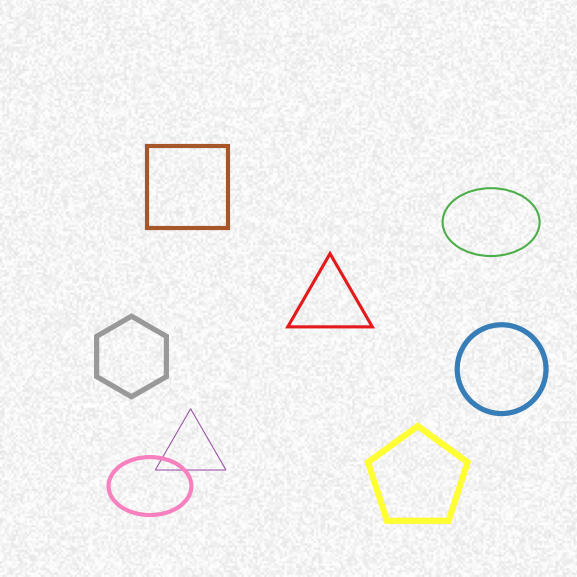[{"shape": "triangle", "thickness": 1.5, "radius": 0.42, "center": [0.572, 0.475]}, {"shape": "circle", "thickness": 2.5, "radius": 0.38, "center": [0.869, 0.36]}, {"shape": "oval", "thickness": 1, "radius": 0.42, "center": [0.85, 0.615]}, {"shape": "triangle", "thickness": 0.5, "radius": 0.35, "center": [0.33, 0.221]}, {"shape": "pentagon", "thickness": 3, "radius": 0.45, "center": [0.724, 0.171]}, {"shape": "square", "thickness": 2, "radius": 0.35, "center": [0.325, 0.676]}, {"shape": "oval", "thickness": 2, "radius": 0.36, "center": [0.26, 0.157]}, {"shape": "hexagon", "thickness": 2.5, "radius": 0.35, "center": [0.228, 0.382]}]